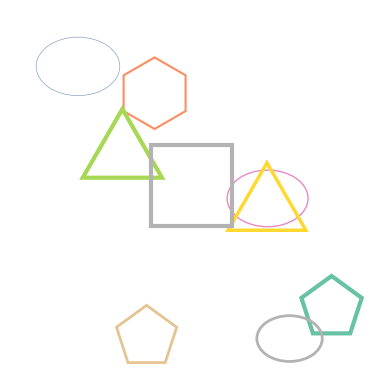[{"shape": "pentagon", "thickness": 3, "radius": 0.41, "center": [0.861, 0.201]}, {"shape": "hexagon", "thickness": 1.5, "radius": 0.46, "center": [0.402, 0.758]}, {"shape": "oval", "thickness": 0.5, "radius": 0.54, "center": [0.203, 0.828]}, {"shape": "oval", "thickness": 1, "radius": 0.53, "center": [0.695, 0.485]}, {"shape": "triangle", "thickness": 3, "radius": 0.59, "center": [0.318, 0.598]}, {"shape": "triangle", "thickness": 2.5, "radius": 0.58, "center": [0.693, 0.46]}, {"shape": "pentagon", "thickness": 2, "radius": 0.41, "center": [0.381, 0.125]}, {"shape": "oval", "thickness": 2, "radius": 0.42, "center": [0.752, 0.121]}, {"shape": "square", "thickness": 3, "radius": 0.53, "center": [0.497, 0.518]}]